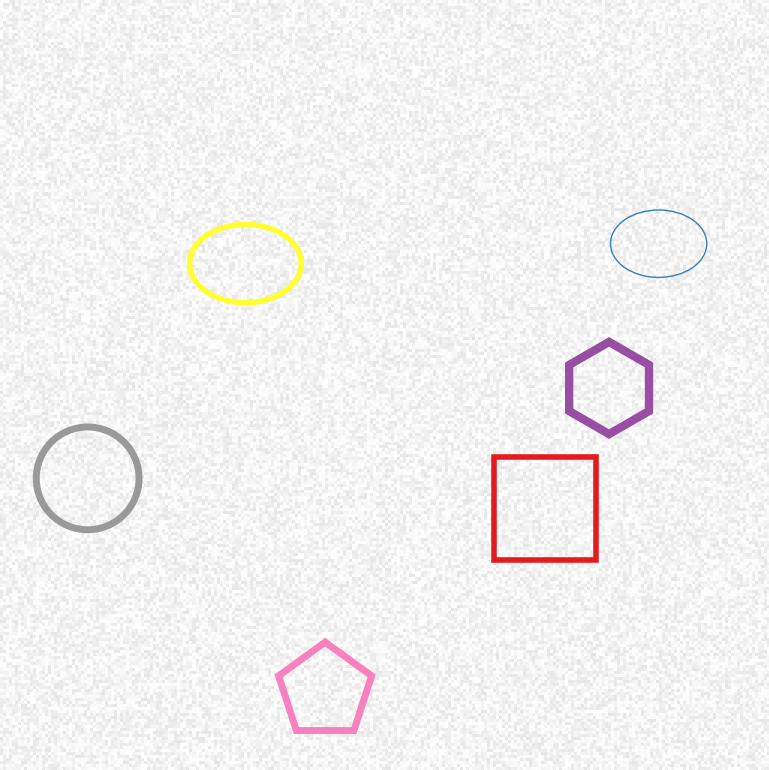[{"shape": "square", "thickness": 2, "radius": 0.33, "center": [0.708, 0.34]}, {"shape": "oval", "thickness": 0.5, "radius": 0.31, "center": [0.855, 0.684]}, {"shape": "hexagon", "thickness": 3, "radius": 0.3, "center": [0.791, 0.496]}, {"shape": "oval", "thickness": 2, "radius": 0.36, "center": [0.319, 0.658]}, {"shape": "pentagon", "thickness": 2.5, "radius": 0.32, "center": [0.422, 0.103]}, {"shape": "circle", "thickness": 2.5, "radius": 0.33, "center": [0.114, 0.379]}]